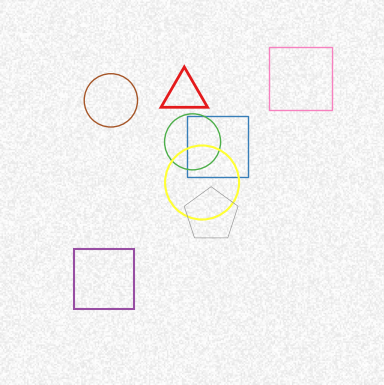[{"shape": "triangle", "thickness": 2, "radius": 0.35, "center": [0.479, 0.756]}, {"shape": "square", "thickness": 1, "radius": 0.39, "center": [0.565, 0.62]}, {"shape": "circle", "thickness": 1, "radius": 0.36, "center": [0.5, 0.632]}, {"shape": "square", "thickness": 1.5, "radius": 0.39, "center": [0.27, 0.275]}, {"shape": "circle", "thickness": 1.5, "radius": 0.48, "center": [0.525, 0.526]}, {"shape": "circle", "thickness": 1, "radius": 0.35, "center": [0.288, 0.739]}, {"shape": "square", "thickness": 1, "radius": 0.41, "center": [0.78, 0.797]}, {"shape": "pentagon", "thickness": 0.5, "radius": 0.37, "center": [0.548, 0.442]}]